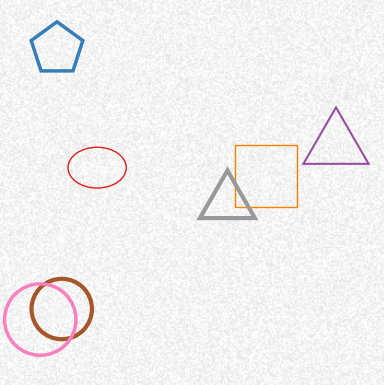[{"shape": "oval", "thickness": 1, "radius": 0.38, "center": [0.252, 0.565]}, {"shape": "pentagon", "thickness": 2.5, "radius": 0.35, "center": [0.148, 0.873]}, {"shape": "triangle", "thickness": 1.5, "radius": 0.49, "center": [0.873, 0.623]}, {"shape": "square", "thickness": 1, "radius": 0.4, "center": [0.69, 0.544]}, {"shape": "circle", "thickness": 3, "radius": 0.39, "center": [0.16, 0.197]}, {"shape": "circle", "thickness": 2.5, "radius": 0.46, "center": [0.105, 0.17]}, {"shape": "triangle", "thickness": 3, "radius": 0.41, "center": [0.591, 0.475]}]